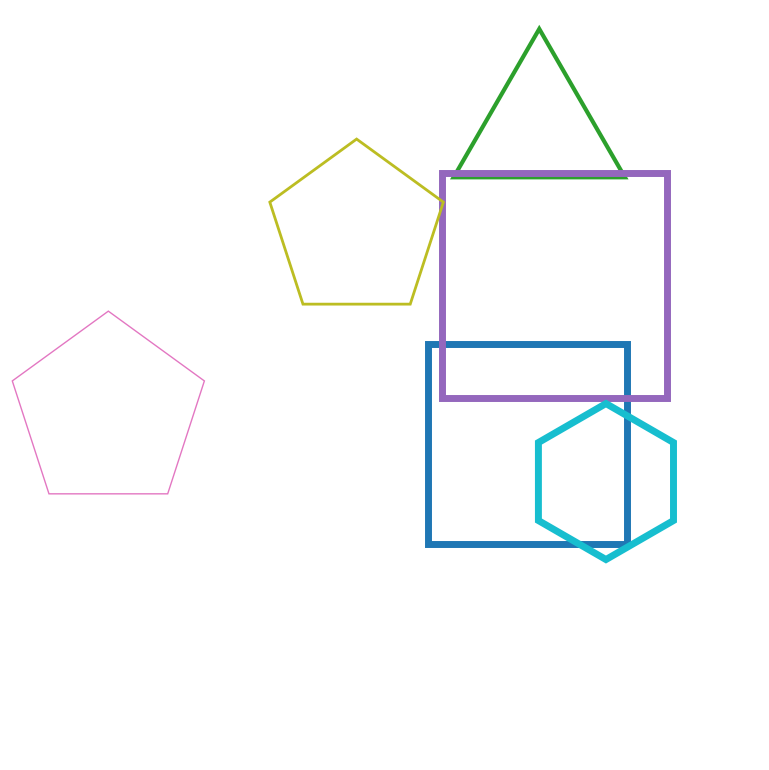[{"shape": "square", "thickness": 2.5, "radius": 0.65, "center": [0.685, 0.424]}, {"shape": "triangle", "thickness": 1.5, "radius": 0.64, "center": [0.7, 0.834]}, {"shape": "square", "thickness": 2.5, "radius": 0.73, "center": [0.72, 0.629]}, {"shape": "pentagon", "thickness": 0.5, "radius": 0.66, "center": [0.141, 0.465]}, {"shape": "pentagon", "thickness": 1, "radius": 0.59, "center": [0.463, 0.701]}, {"shape": "hexagon", "thickness": 2.5, "radius": 0.51, "center": [0.787, 0.375]}]